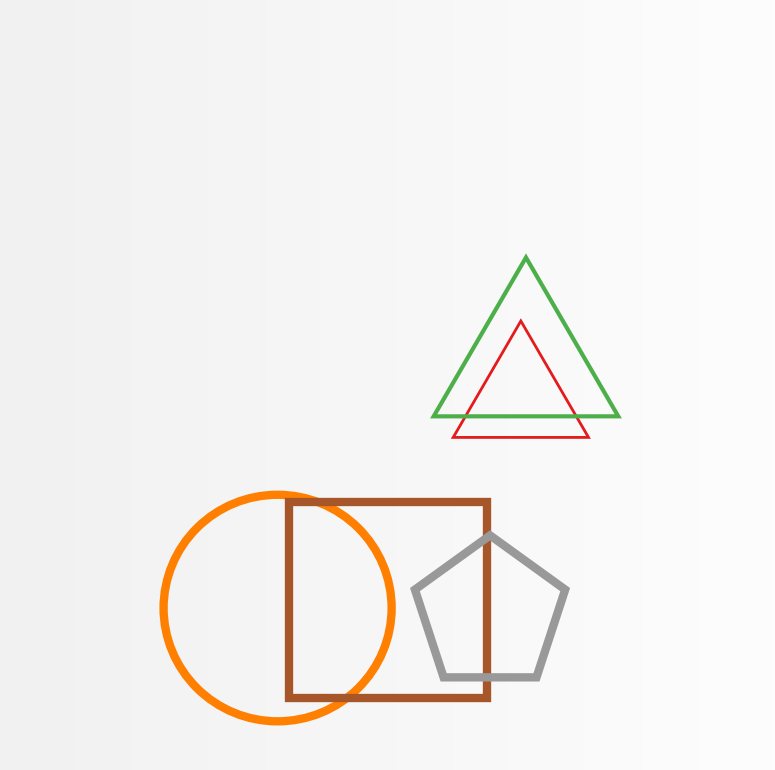[{"shape": "triangle", "thickness": 1, "radius": 0.5, "center": [0.672, 0.482]}, {"shape": "triangle", "thickness": 1.5, "radius": 0.69, "center": [0.679, 0.528]}, {"shape": "circle", "thickness": 3, "radius": 0.74, "center": [0.358, 0.21]}, {"shape": "square", "thickness": 3, "radius": 0.64, "center": [0.501, 0.221]}, {"shape": "pentagon", "thickness": 3, "radius": 0.51, "center": [0.632, 0.203]}]